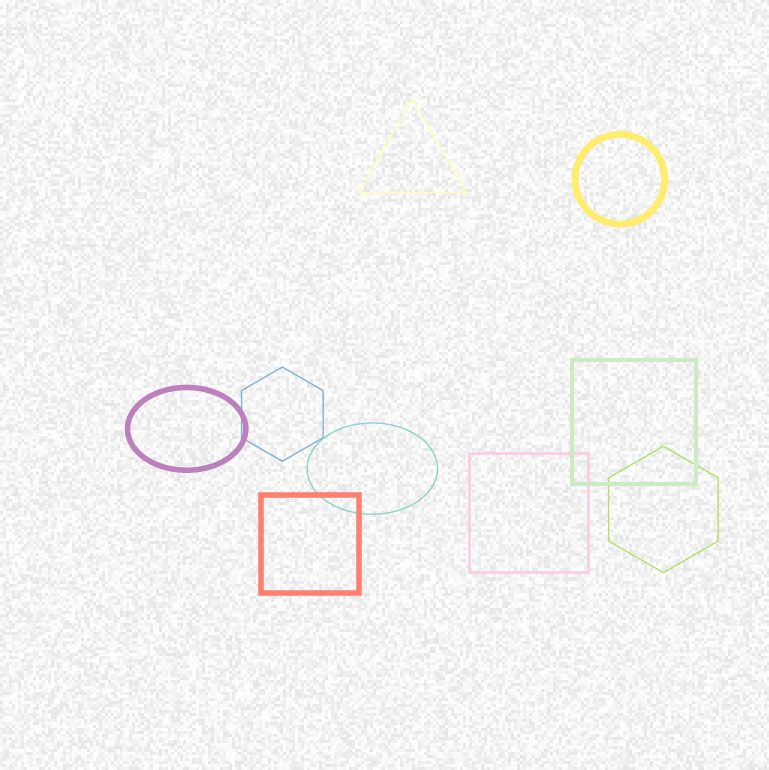[{"shape": "oval", "thickness": 0.5, "radius": 0.42, "center": [0.484, 0.391]}, {"shape": "triangle", "thickness": 0.5, "radius": 0.41, "center": [0.535, 0.791]}, {"shape": "square", "thickness": 2, "radius": 0.32, "center": [0.403, 0.293]}, {"shape": "hexagon", "thickness": 0.5, "radius": 0.31, "center": [0.367, 0.462]}, {"shape": "hexagon", "thickness": 0.5, "radius": 0.41, "center": [0.862, 0.338]}, {"shape": "square", "thickness": 1, "radius": 0.39, "center": [0.686, 0.334]}, {"shape": "oval", "thickness": 2, "radius": 0.38, "center": [0.242, 0.443]}, {"shape": "square", "thickness": 1.5, "radius": 0.4, "center": [0.823, 0.452]}, {"shape": "circle", "thickness": 2.5, "radius": 0.29, "center": [0.805, 0.767]}]